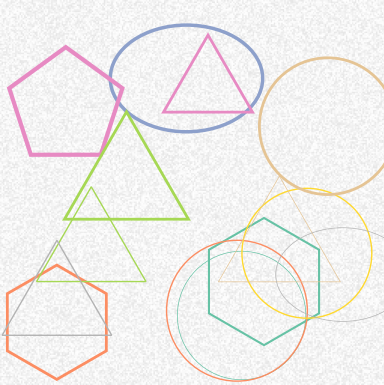[{"shape": "hexagon", "thickness": 1.5, "radius": 0.83, "center": [0.686, 0.269]}, {"shape": "circle", "thickness": 0.5, "radius": 0.83, "center": [0.627, 0.181]}, {"shape": "circle", "thickness": 1, "radius": 0.91, "center": [0.615, 0.193]}, {"shape": "hexagon", "thickness": 2, "radius": 0.74, "center": [0.148, 0.163]}, {"shape": "oval", "thickness": 2.5, "radius": 0.99, "center": [0.484, 0.796]}, {"shape": "pentagon", "thickness": 3, "radius": 0.77, "center": [0.171, 0.723]}, {"shape": "triangle", "thickness": 2, "radius": 0.67, "center": [0.54, 0.775]}, {"shape": "triangle", "thickness": 2, "radius": 0.93, "center": [0.328, 0.524]}, {"shape": "triangle", "thickness": 1, "radius": 0.82, "center": [0.237, 0.351]}, {"shape": "circle", "thickness": 1, "radius": 0.84, "center": [0.797, 0.342]}, {"shape": "triangle", "thickness": 0.5, "radius": 0.91, "center": [0.726, 0.359]}, {"shape": "circle", "thickness": 2, "radius": 0.89, "center": [0.851, 0.672]}, {"shape": "triangle", "thickness": 1, "radius": 0.82, "center": [0.148, 0.211]}, {"shape": "oval", "thickness": 0.5, "radius": 0.87, "center": [0.89, 0.287]}]